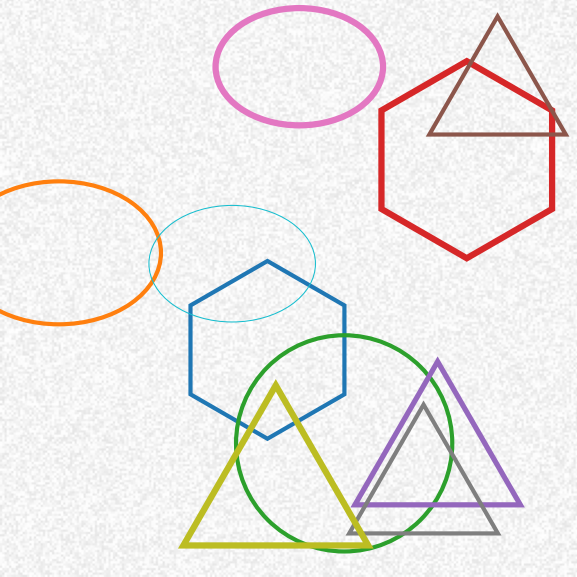[{"shape": "hexagon", "thickness": 2, "radius": 0.77, "center": [0.463, 0.393]}, {"shape": "oval", "thickness": 2, "radius": 0.88, "center": [0.102, 0.561]}, {"shape": "circle", "thickness": 2, "radius": 0.94, "center": [0.596, 0.231]}, {"shape": "hexagon", "thickness": 3, "radius": 0.85, "center": [0.808, 0.723]}, {"shape": "triangle", "thickness": 2.5, "radius": 0.83, "center": [0.758, 0.208]}, {"shape": "triangle", "thickness": 2, "radius": 0.68, "center": [0.862, 0.834]}, {"shape": "oval", "thickness": 3, "radius": 0.72, "center": [0.518, 0.884]}, {"shape": "triangle", "thickness": 2, "radius": 0.74, "center": [0.733, 0.15]}, {"shape": "triangle", "thickness": 3, "radius": 0.92, "center": [0.478, 0.147]}, {"shape": "oval", "thickness": 0.5, "radius": 0.72, "center": [0.402, 0.543]}]